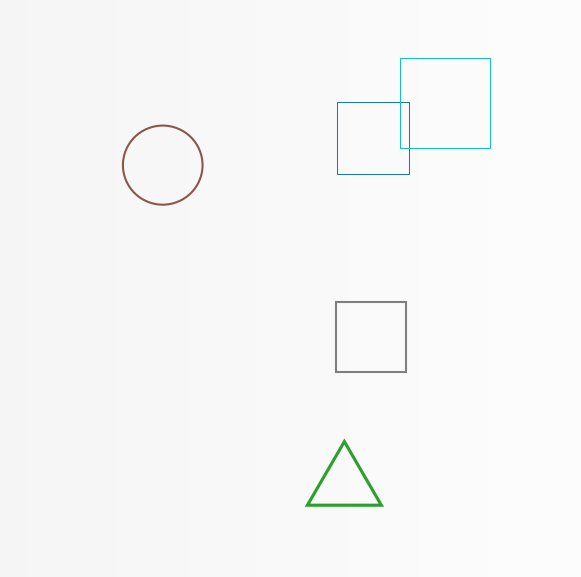[{"shape": "square", "thickness": 0.5, "radius": 0.31, "center": [0.642, 0.76]}, {"shape": "triangle", "thickness": 1.5, "radius": 0.37, "center": [0.592, 0.161]}, {"shape": "circle", "thickness": 1, "radius": 0.34, "center": [0.28, 0.713]}, {"shape": "square", "thickness": 1, "radius": 0.3, "center": [0.638, 0.415]}, {"shape": "square", "thickness": 0.5, "radius": 0.39, "center": [0.765, 0.821]}]